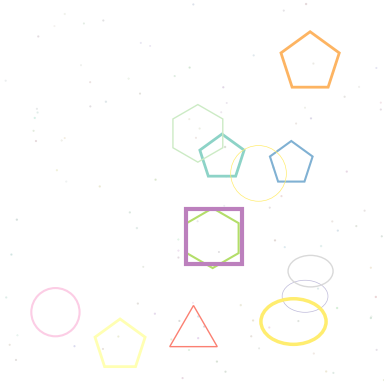[{"shape": "pentagon", "thickness": 2, "radius": 0.3, "center": [0.577, 0.591]}, {"shape": "pentagon", "thickness": 2, "radius": 0.34, "center": [0.312, 0.103]}, {"shape": "oval", "thickness": 0.5, "radius": 0.3, "center": [0.792, 0.23]}, {"shape": "triangle", "thickness": 1, "radius": 0.36, "center": [0.503, 0.135]}, {"shape": "pentagon", "thickness": 1.5, "radius": 0.29, "center": [0.757, 0.575]}, {"shape": "pentagon", "thickness": 2, "radius": 0.4, "center": [0.806, 0.838]}, {"shape": "hexagon", "thickness": 1.5, "radius": 0.39, "center": [0.552, 0.382]}, {"shape": "circle", "thickness": 1.5, "radius": 0.31, "center": [0.144, 0.189]}, {"shape": "oval", "thickness": 1, "radius": 0.29, "center": [0.807, 0.296]}, {"shape": "square", "thickness": 3, "radius": 0.36, "center": [0.556, 0.386]}, {"shape": "hexagon", "thickness": 1, "radius": 0.37, "center": [0.514, 0.654]}, {"shape": "circle", "thickness": 0.5, "radius": 0.36, "center": [0.672, 0.55]}, {"shape": "oval", "thickness": 2.5, "radius": 0.42, "center": [0.762, 0.165]}]